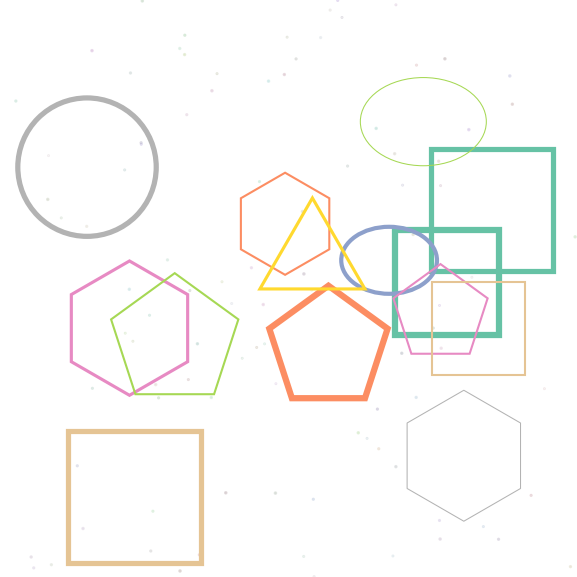[{"shape": "square", "thickness": 3, "radius": 0.45, "center": [0.774, 0.51]}, {"shape": "square", "thickness": 2.5, "radius": 0.53, "center": [0.852, 0.636]}, {"shape": "hexagon", "thickness": 1, "radius": 0.44, "center": [0.494, 0.612]}, {"shape": "pentagon", "thickness": 3, "radius": 0.54, "center": [0.569, 0.397]}, {"shape": "oval", "thickness": 2, "radius": 0.41, "center": [0.674, 0.548]}, {"shape": "pentagon", "thickness": 1, "radius": 0.43, "center": [0.763, 0.456]}, {"shape": "hexagon", "thickness": 1.5, "radius": 0.58, "center": [0.224, 0.431]}, {"shape": "oval", "thickness": 0.5, "radius": 0.55, "center": [0.733, 0.788]}, {"shape": "pentagon", "thickness": 1, "radius": 0.58, "center": [0.303, 0.41]}, {"shape": "triangle", "thickness": 1.5, "radius": 0.52, "center": [0.541, 0.551]}, {"shape": "square", "thickness": 2.5, "radius": 0.57, "center": [0.233, 0.138]}, {"shape": "square", "thickness": 1, "radius": 0.4, "center": [0.829, 0.43]}, {"shape": "hexagon", "thickness": 0.5, "radius": 0.57, "center": [0.803, 0.21]}, {"shape": "circle", "thickness": 2.5, "radius": 0.6, "center": [0.151, 0.71]}]